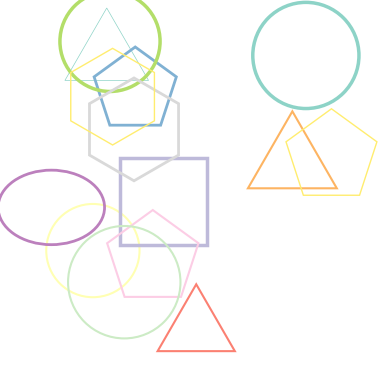[{"shape": "circle", "thickness": 2.5, "radius": 0.69, "center": [0.794, 0.856]}, {"shape": "triangle", "thickness": 0.5, "radius": 0.63, "center": [0.277, 0.854]}, {"shape": "circle", "thickness": 1.5, "radius": 0.61, "center": [0.241, 0.349]}, {"shape": "square", "thickness": 2.5, "radius": 0.56, "center": [0.425, 0.478]}, {"shape": "triangle", "thickness": 1.5, "radius": 0.58, "center": [0.51, 0.146]}, {"shape": "pentagon", "thickness": 2, "radius": 0.56, "center": [0.351, 0.766]}, {"shape": "triangle", "thickness": 1.5, "radius": 0.67, "center": [0.759, 0.578]}, {"shape": "circle", "thickness": 2.5, "radius": 0.65, "center": [0.286, 0.892]}, {"shape": "pentagon", "thickness": 1.5, "radius": 0.62, "center": [0.397, 0.33]}, {"shape": "hexagon", "thickness": 2, "radius": 0.67, "center": [0.348, 0.664]}, {"shape": "oval", "thickness": 2, "radius": 0.69, "center": [0.133, 0.461]}, {"shape": "circle", "thickness": 1.5, "radius": 0.73, "center": [0.323, 0.267]}, {"shape": "hexagon", "thickness": 1, "radius": 0.63, "center": [0.292, 0.749]}, {"shape": "pentagon", "thickness": 1, "radius": 0.62, "center": [0.861, 0.593]}]